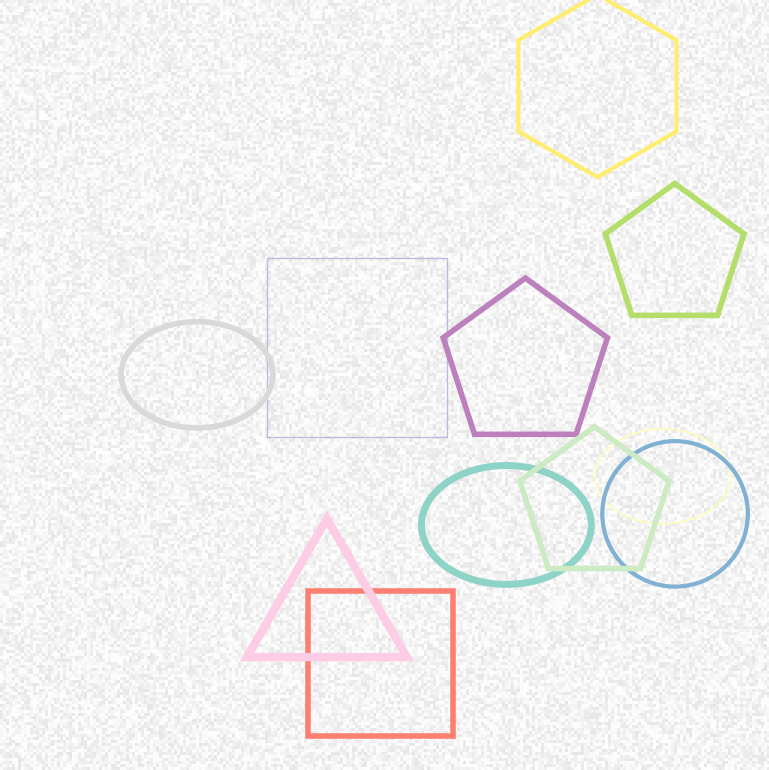[{"shape": "oval", "thickness": 2.5, "radius": 0.55, "center": [0.658, 0.318]}, {"shape": "oval", "thickness": 0.5, "radius": 0.44, "center": [0.861, 0.381]}, {"shape": "square", "thickness": 0.5, "radius": 0.58, "center": [0.463, 0.549]}, {"shape": "square", "thickness": 2, "radius": 0.47, "center": [0.495, 0.138]}, {"shape": "circle", "thickness": 1.5, "radius": 0.47, "center": [0.877, 0.333]}, {"shape": "pentagon", "thickness": 2, "radius": 0.47, "center": [0.876, 0.667]}, {"shape": "triangle", "thickness": 3, "radius": 0.6, "center": [0.425, 0.207]}, {"shape": "oval", "thickness": 2, "radius": 0.49, "center": [0.256, 0.513]}, {"shape": "pentagon", "thickness": 2, "radius": 0.56, "center": [0.682, 0.527]}, {"shape": "pentagon", "thickness": 2, "radius": 0.51, "center": [0.772, 0.344]}, {"shape": "hexagon", "thickness": 1.5, "radius": 0.59, "center": [0.776, 0.889]}]